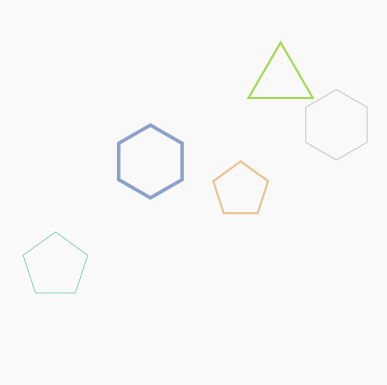[{"shape": "pentagon", "thickness": 0.5, "radius": 0.44, "center": [0.143, 0.31]}, {"shape": "hexagon", "thickness": 2.5, "radius": 0.47, "center": [0.388, 0.581]}, {"shape": "triangle", "thickness": 1.5, "radius": 0.48, "center": [0.724, 0.793]}, {"shape": "pentagon", "thickness": 1.5, "radius": 0.37, "center": [0.621, 0.506]}, {"shape": "hexagon", "thickness": 0.5, "radius": 0.46, "center": [0.868, 0.676]}]